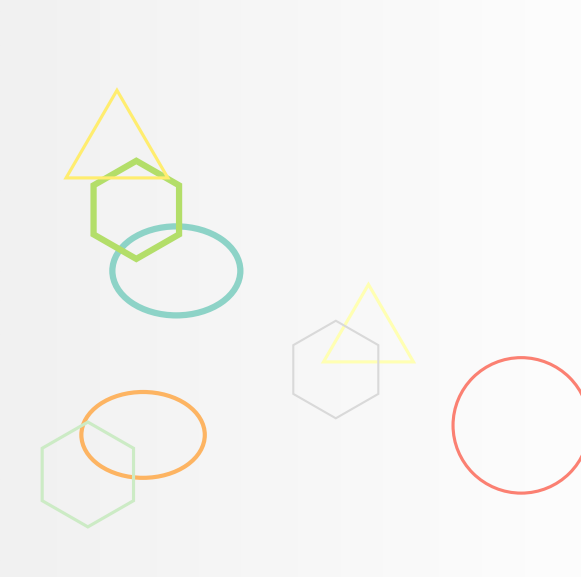[{"shape": "oval", "thickness": 3, "radius": 0.55, "center": [0.303, 0.53]}, {"shape": "triangle", "thickness": 1.5, "radius": 0.45, "center": [0.634, 0.417]}, {"shape": "circle", "thickness": 1.5, "radius": 0.59, "center": [0.897, 0.263]}, {"shape": "oval", "thickness": 2, "radius": 0.53, "center": [0.246, 0.246]}, {"shape": "hexagon", "thickness": 3, "radius": 0.42, "center": [0.235, 0.636]}, {"shape": "hexagon", "thickness": 1, "radius": 0.42, "center": [0.578, 0.359]}, {"shape": "hexagon", "thickness": 1.5, "radius": 0.45, "center": [0.151, 0.178]}, {"shape": "triangle", "thickness": 1.5, "radius": 0.51, "center": [0.201, 0.742]}]